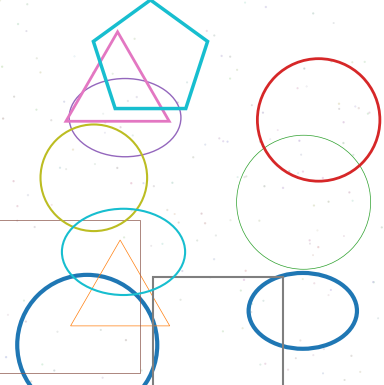[{"shape": "oval", "thickness": 3, "radius": 0.7, "center": [0.786, 0.193]}, {"shape": "circle", "thickness": 3, "radius": 0.91, "center": [0.227, 0.104]}, {"shape": "triangle", "thickness": 0.5, "radius": 0.74, "center": [0.312, 0.228]}, {"shape": "circle", "thickness": 0.5, "radius": 0.87, "center": [0.789, 0.475]}, {"shape": "circle", "thickness": 2, "radius": 0.8, "center": [0.828, 0.689]}, {"shape": "oval", "thickness": 1, "radius": 0.73, "center": [0.325, 0.694]}, {"shape": "square", "thickness": 0.5, "radius": 1.0, "center": [0.165, 0.23]}, {"shape": "triangle", "thickness": 2, "radius": 0.77, "center": [0.305, 0.762]}, {"shape": "square", "thickness": 1.5, "radius": 0.84, "center": [0.566, 0.114]}, {"shape": "circle", "thickness": 1.5, "radius": 0.69, "center": [0.244, 0.538]}, {"shape": "oval", "thickness": 1.5, "radius": 0.8, "center": [0.321, 0.346]}, {"shape": "pentagon", "thickness": 2.5, "radius": 0.78, "center": [0.391, 0.844]}]